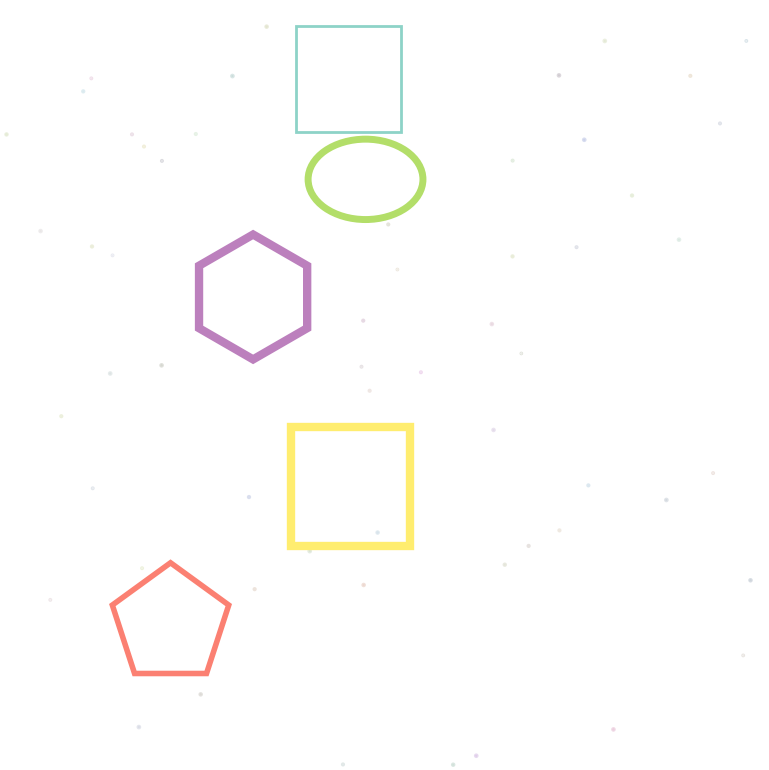[{"shape": "square", "thickness": 1, "radius": 0.34, "center": [0.453, 0.897]}, {"shape": "pentagon", "thickness": 2, "radius": 0.4, "center": [0.221, 0.19]}, {"shape": "oval", "thickness": 2.5, "radius": 0.37, "center": [0.475, 0.767]}, {"shape": "hexagon", "thickness": 3, "radius": 0.41, "center": [0.329, 0.614]}, {"shape": "square", "thickness": 3, "radius": 0.39, "center": [0.455, 0.369]}]